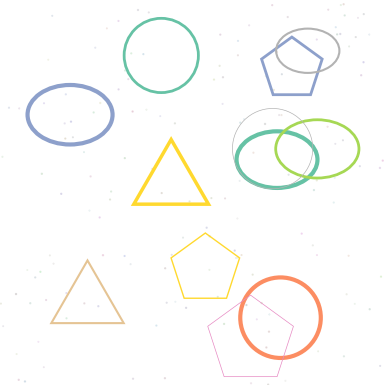[{"shape": "circle", "thickness": 2, "radius": 0.48, "center": [0.419, 0.856]}, {"shape": "oval", "thickness": 3, "radius": 0.53, "center": [0.72, 0.585]}, {"shape": "circle", "thickness": 3, "radius": 0.52, "center": [0.729, 0.175]}, {"shape": "oval", "thickness": 3, "radius": 0.55, "center": [0.182, 0.702]}, {"shape": "pentagon", "thickness": 2, "radius": 0.41, "center": [0.758, 0.821]}, {"shape": "pentagon", "thickness": 0.5, "radius": 0.59, "center": [0.651, 0.116]}, {"shape": "oval", "thickness": 2, "radius": 0.54, "center": [0.824, 0.613]}, {"shape": "pentagon", "thickness": 1, "radius": 0.47, "center": [0.533, 0.301]}, {"shape": "triangle", "thickness": 2.5, "radius": 0.56, "center": [0.445, 0.526]}, {"shape": "triangle", "thickness": 1.5, "radius": 0.54, "center": [0.227, 0.215]}, {"shape": "oval", "thickness": 1.5, "radius": 0.41, "center": [0.799, 0.868]}, {"shape": "circle", "thickness": 0.5, "radius": 0.52, "center": [0.708, 0.614]}]